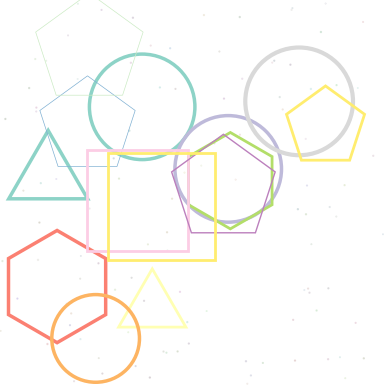[{"shape": "triangle", "thickness": 2.5, "radius": 0.59, "center": [0.125, 0.543]}, {"shape": "circle", "thickness": 2.5, "radius": 0.69, "center": [0.369, 0.722]}, {"shape": "triangle", "thickness": 2, "radius": 0.5, "center": [0.395, 0.201]}, {"shape": "circle", "thickness": 2.5, "radius": 0.69, "center": [0.593, 0.561]}, {"shape": "hexagon", "thickness": 2.5, "radius": 0.73, "center": [0.148, 0.256]}, {"shape": "pentagon", "thickness": 0.5, "radius": 0.65, "center": [0.227, 0.673]}, {"shape": "circle", "thickness": 2.5, "radius": 0.57, "center": [0.248, 0.121]}, {"shape": "hexagon", "thickness": 2, "radius": 0.63, "center": [0.598, 0.531]}, {"shape": "square", "thickness": 2, "radius": 0.66, "center": [0.356, 0.479]}, {"shape": "circle", "thickness": 3, "radius": 0.7, "center": [0.777, 0.737]}, {"shape": "pentagon", "thickness": 1, "radius": 0.71, "center": [0.58, 0.51]}, {"shape": "pentagon", "thickness": 0.5, "radius": 0.73, "center": [0.232, 0.871]}, {"shape": "square", "thickness": 2, "radius": 0.69, "center": [0.42, 0.463]}, {"shape": "pentagon", "thickness": 2, "radius": 0.53, "center": [0.846, 0.67]}]